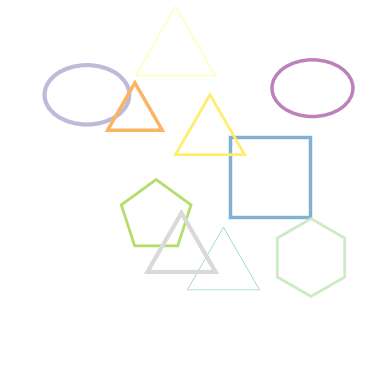[{"shape": "triangle", "thickness": 0.5, "radius": 0.54, "center": [0.58, 0.301]}, {"shape": "triangle", "thickness": 1, "radius": 0.6, "center": [0.456, 0.863]}, {"shape": "oval", "thickness": 3, "radius": 0.55, "center": [0.226, 0.754]}, {"shape": "square", "thickness": 2.5, "radius": 0.52, "center": [0.701, 0.54]}, {"shape": "triangle", "thickness": 2.5, "radius": 0.41, "center": [0.35, 0.703]}, {"shape": "pentagon", "thickness": 2, "radius": 0.48, "center": [0.406, 0.438]}, {"shape": "triangle", "thickness": 3, "radius": 0.51, "center": [0.471, 0.345]}, {"shape": "oval", "thickness": 2.5, "radius": 0.53, "center": [0.812, 0.771]}, {"shape": "hexagon", "thickness": 2, "radius": 0.51, "center": [0.808, 0.331]}, {"shape": "triangle", "thickness": 2, "radius": 0.52, "center": [0.546, 0.65]}]